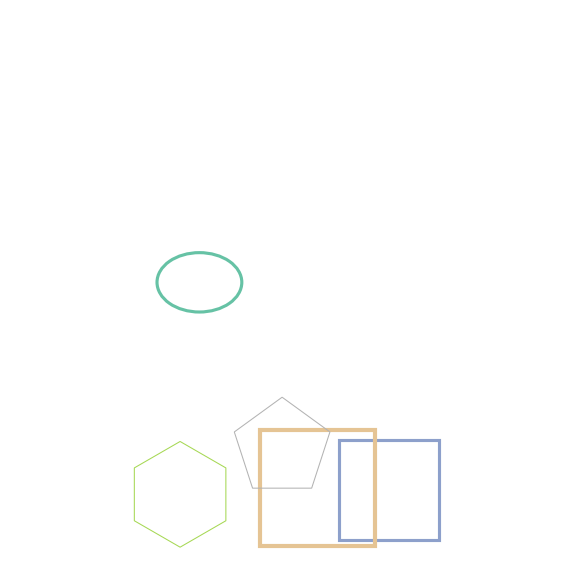[{"shape": "oval", "thickness": 1.5, "radius": 0.37, "center": [0.345, 0.51]}, {"shape": "square", "thickness": 1.5, "radius": 0.43, "center": [0.674, 0.15]}, {"shape": "hexagon", "thickness": 0.5, "radius": 0.46, "center": [0.312, 0.143]}, {"shape": "square", "thickness": 2, "radius": 0.5, "center": [0.549, 0.154]}, {"shape": "pentagon", "thickness": 0.5, "radius": 0.44, "center": [0.489, 0.224]}]